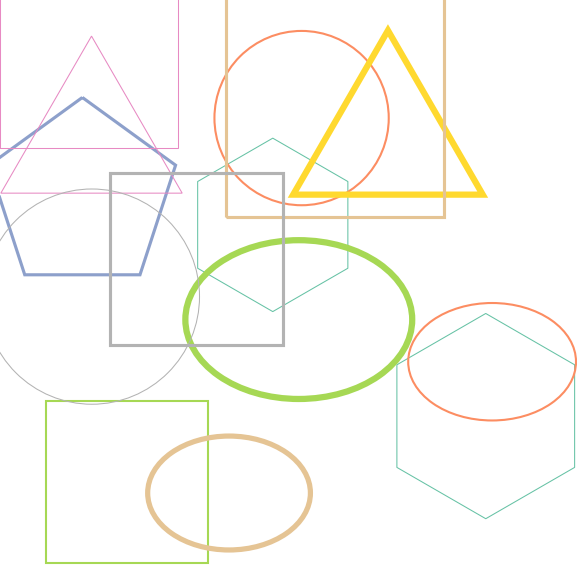[{"shape": "hexagon", "thickness": 0.5, "radius": 0.75, "center": [0.472, 0.61]}, {"shape": "hexagon", "thickness": 0.5, "radius": 0.89, "center": [0.841, 0.279]}, {"shape": "circle", "thickness": 1, "radius": 0.75, "center": [0.522, 0.795]}, {"shape": "oval", "thickness": 1, "radius": 0.73, "center": [0.852, 0.373]}, {"shape": "pentagon", "thickness": 1.5, "radius": 0.85, "center": [0.143, 0.661]}, {"shape": "square", "thickness": 0.5, "radius": 0.77, "center": [0.154, 0.897]}, {"shape": "triangle", "thickness": 0.5, "radius": 0.91, "center": [0.158, 0.755]}, {"shape": "oval", "thickness": 3, "radius": 0.98, "center": [0.517, 0.446]}, {"shape": "square", "thickness": 1, "radius": 0.7, "center": [0.22, 0.165]}, {"shape": "triangle", "thickness": 3, "radius": 0.95, "center": [0.672, 0.757]}, {"shape": "oval", "thickness": 2.5, "radius": 0.7, "center": [0.397, 0.145]}, {"shape": "square", "thickness": 1.5, "radius": 0.94, "center": [0.581, 0.812]}, {"shape": "circle", "thickness": 0.5, "radius": 0.93, "center": [0.159, 0.486]}, {"shape": "square", "thickness": 1.5, "radius": 0.75, "center": [0.34, 0.551]}]